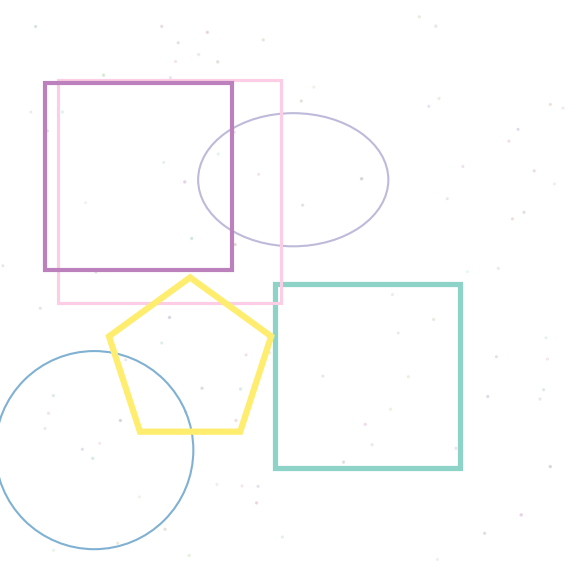[{"shape": "square", "thickness": 2.5, "radius": 0.8, "center": [0.637, 0.348]}, {"shape": "oval", "thickness": 1, "radius": 0.82, "center": [0.508, 0.688]}, {"shape": "circle", "thickness": 1, "radius": 0.86, "center": [0.163, 0.22]}, {"shape": "square", "thickness": 1.5, "radius": 0.97, "center": [0.294, 0.668]}, {"shape": "square", "thickness": 2, "radius": 0.81, "center": [0.24, 0.694]}, {"shape": "pentagon", "thickness": 3, "radius": 0.74, "center": [0.329, 0.371]}]